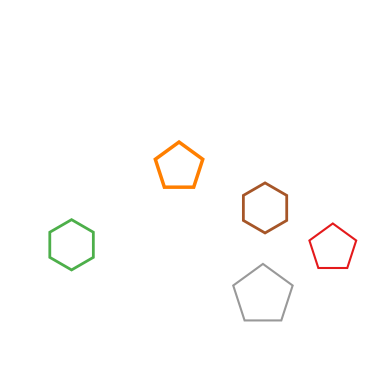[{"shape": "pentagon", "thickness": 1.5, "radius": 0.32, "center": [0.864, 0.356]}, {"shape": "hexagon", "thickness": 2, "radius": 0.33, "center": [0.186, 0.364]}, {"shape": "pentagon", "thickness": 2.5, "radius": 0.32, "center": [0.465, 0.566]}, {"shape": "hexagon", "thickness": 2, "radius": 0.33, "center": [0.688, 0.46]}, {"shape": "pentagon", "thickness": 1.5, "radius": 0.41, "center": [0.683, 0.233]}]